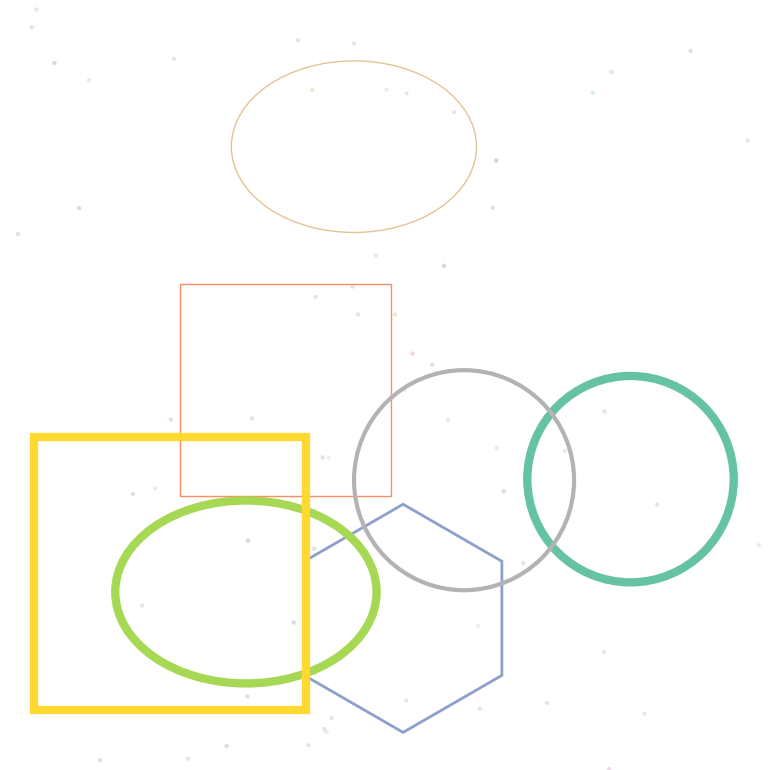[{"shape": "circle", "thickness": 3, "radius": 0.67, "center": [0.819, 0.378]}, {"shape": "square", "thickness": 0.5, "radius": 0.69, "center": [0.371, 0.494]}, {"shape": "hexagon", "thickness": 1, "radius": 0.74, "center": [0.524, 0.197]}, {"shape": "oval", "thickness": 3, "radius": 0.85, "center": [0.319, 0.231]}, {"shape": "square", "thickness": 3, "radius": 0.89, "center": [0.221, 0.255]}, {"shape": "oval", "thickness": 0.5, "radius": 0.8, "center": [0.46, 0.81]}, {"shape": "circle", "thickness": 1.5, "radius": 0.71, "center": [0.603, 0.376]}]